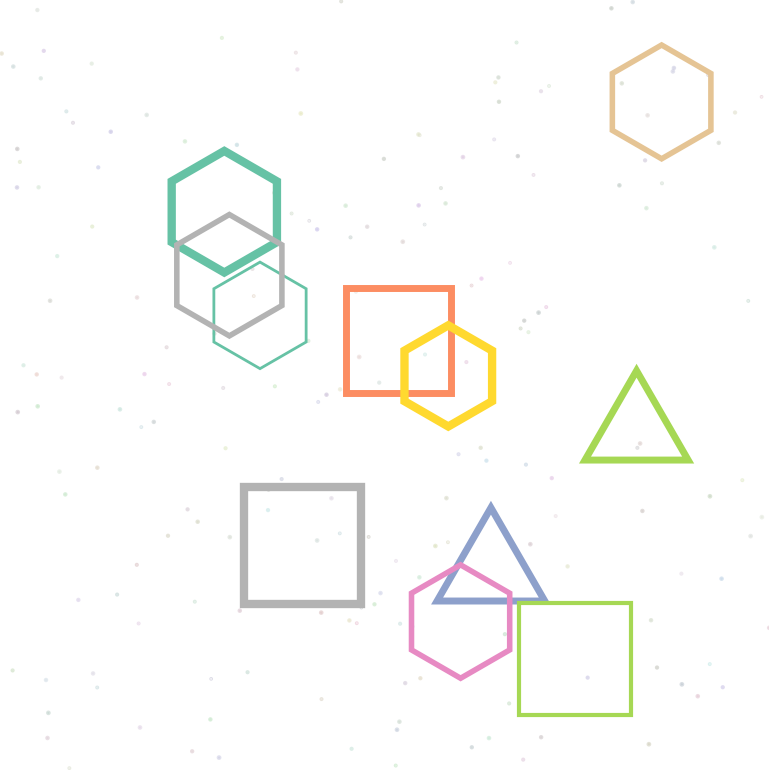[{"shape": "hexagon", "thickness": 3, "radius": 0.39, "center": [0.291, 0.725]}, {"shape": "hexagon", "thickness": 1, "radius": 0.35, "center": [0.338, 0.59]}, {"shape": "square", "thickness": 2.5, "radius": 0.34, "center": [0.518, 0.558]}, {"shape": "triangle", "thickness": 2.5, "radius": 0.4, "center": [0.638, 0.26]}, {"shape": "hexagon", "thickness": 2, "radius": 0.37, "center": [0.598, 0.193]}, {"shape": "square", "thickness": 1.5, "radius": 0.36, "center": [0.746, 0.144]}, {"shape": "triangle", "thickness": 2.5, "radius": 0.39, "center": [0.827, 0.441]}, {"shape": "hexagon", "thickness": 3, "radius": 0.33, "center": [0.582, 0.512]}, {"shape": "hexagon", "thickness": 2, "radius": 0.37, "center": [0.859, 0.868]}, {"shape": "square", "thickness": 3, "radius": 0.38, "center": [0.393, 0.291]}, {"shape": "hexagon", "thickness": 2, "radius": 0.39, "center": [0.298, 0.643]}]